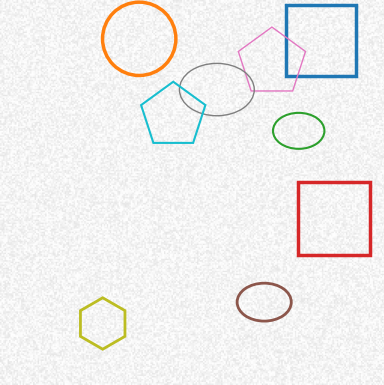[{"shape": "square", "thickness": 2.5, "radius": 0.46, "center": [0.834, 0.895]}, {"shape": "circle", "thickness": 2.5, "radius": 0.48, "center": [0.362, 0.899]}, {"shape": "oval", "thickness": 1.5, "radius": 0.33, "center": [0.776, 0.66]}, {"shape": "square", "thickness": 2.5, "radius": 0.47, "center": [0.868, 0.432]}, {"shape": "oval", "thickness": 2, "radius": 0.35, "center": [0.686, 0.215]}, {"shape": "pentagon", "thickness": 1, "radius": 0.46, "center": [0.706, 0.838]}, {"shape": "oval", "thickness": 1, "radius": 0.49, "center": [0.563, 0.767]}, {"shape": "hexagon", "thickness": 2, "radius": 0.33, "center": [0.267, 0.16]}, {"shape": "pentagon", "thickness": 1.5, "radius": 0.44, "center": [0.45, 0.7]}]